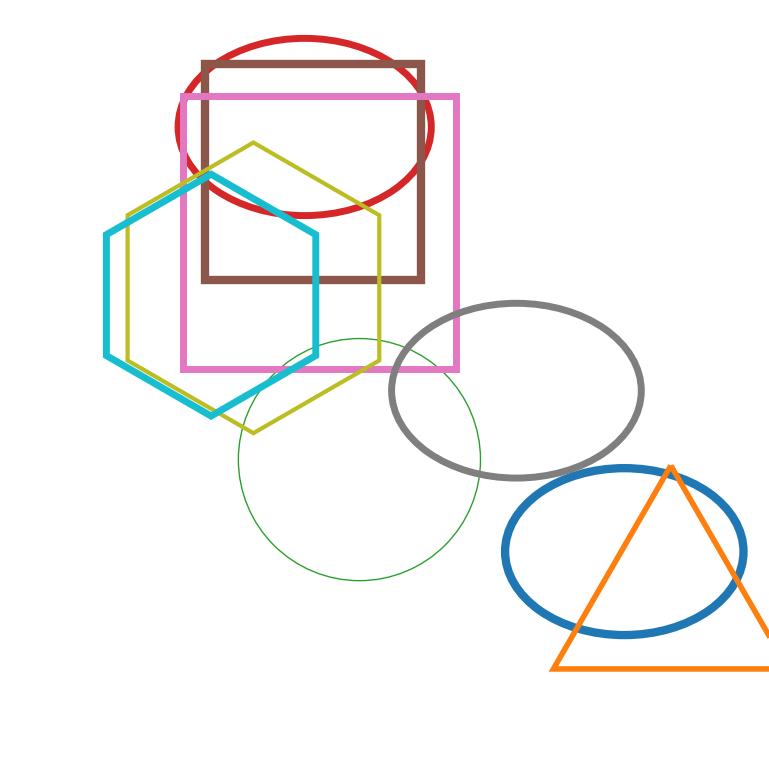[{"shape": "oval", "thickness": 3, "radius": 0.77, "center": [0.811, 0.284]}, {"shape": "triangle", "thickness": 2, "radius": 0.88, "center": [0.871, 0.219]}, {"shape": "circle", "thickness": 0.5, "radius": 0.79, "center": [0.467, 0.403]}, {"shape": "oval", "thickness": 2.5, "radius": 0.82, "center": [0.396, 0.835]}, {"shape": "square", "thickness": 3, "radius": 0.7, "center": [0.407, 0.777]}, {"shape": "square", "thickness": 2.5, "radius": 0.89, "center": [0.415, 0.698]}, {"shape": "oval", "thickness": 2.5, "radius": 0.81, "center": [0.671, 0.493]}, {"shape": "hexagon", "thickness": 1.5, "radius": 0.94, "center": [0.329, 0.626]}, {"shape": "hexagon", "thickness": 2.5, "radius": 0.79, "center": [0.274, 0.617]}]